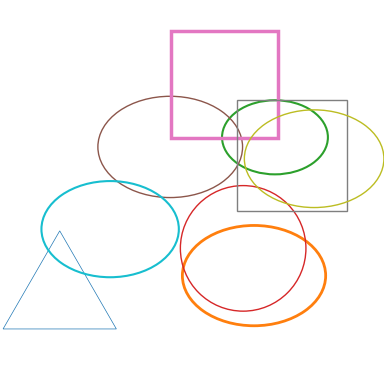[{"shape": "triangle", "thickness": 0.5, "radius": 0.85, "center": [0.155, 0.231]}, {"shape": "oval", "thickness": 2, "radius": 0.93, "center": [0.66, 0.284]}, {"shape": "oval", "thickness": 1.5, "radius": 0.69, "center": [0.714, 0.643]}, {"shape": "circle", "thickness": 1, "radius": 0.82, "center": [0.632, 0.355]}, {"shape": "oval", "thickness": 1, "radius": 0.94, "center": [0.442, 0.618]}, {"shape": "square", "thickness": 2.5, "radius": 0.7, "center": [0.583, 0.78]}, {"shape": "square", "thickness": 1, "radius": 0.72, "center": [0.758, 0.596]}, {"shape": "oval", "thickness": 1, "radius": 0.91, "center": [0.816, 0.588]}, {"shape": "oval", "thickness": 1.5, "radius": 0.89, "center": [0.286, 0.405]}]